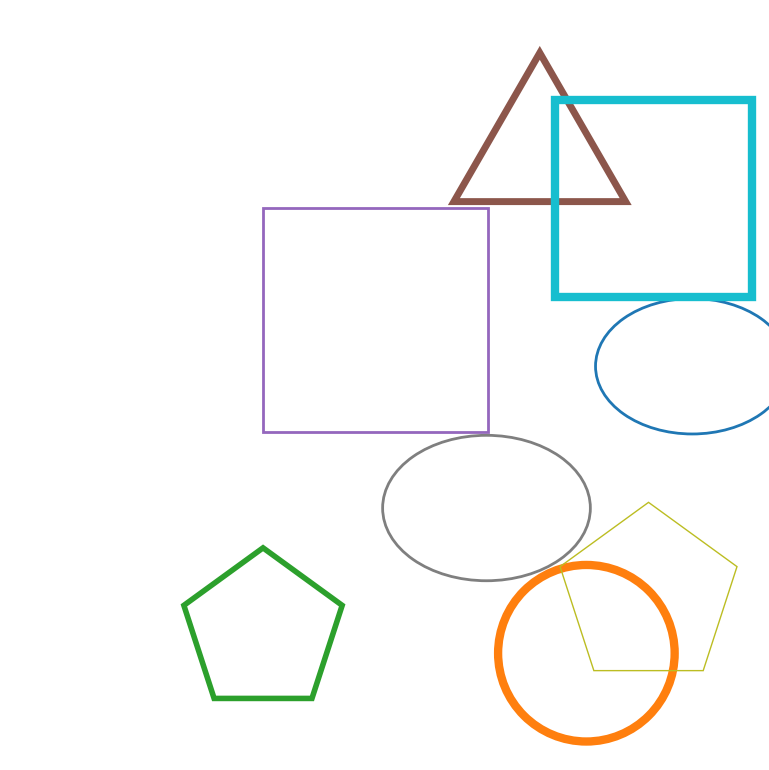[{"shape": "oval", "thickness": 1, "radius": 0.63, "center": [0.899, 0.524]}, {"shape": "circle", "thickness": 3, "radius": 0.57, "center": [0.762, 0.152]}, {"shape": "pentagon", "thickness": 2, "radius": 0.54, "center": [0.342, 0.18]}, {"shape": "square", "thickness": 1, "radius": 0.73, "center": [0.488, 0.584]}, {"shape": "triangle", "thickness": 2.5, "radius": 0.64, "center": [0.701, 0.803]}, {"shape": "oval", "thickness": 1, "radius": 0.67, "center": [0.632, 0.34]}, {"shape": "pentagon", "thickness": 0.5, "radius": 0.6, "center": [0.842, 0.227]}, {"shape": "square", "thickness": 3, "radius": 0.64, "center": [0.849, 0.742]}]